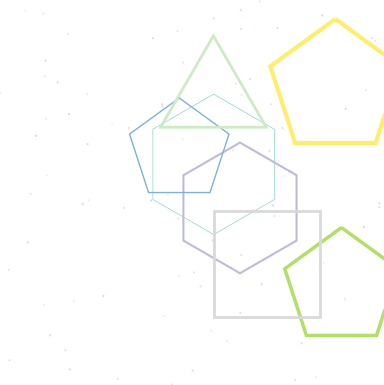[{"shape": "hexagon", "thickness": 0.5, "radius": 0.91, "center": [0.555, 0.573]}, {"shape": "hexagon", "thickness": 1.5, "radius": 0.85, "center": [0.623, 0.46]}, {"shape": "pentagon", "thickness": 1, "radius": 0.68, "center": [0.466, 0.61]}, {"shape": "pentagon", "thickness": 2.5, "radius": 0.77, "center": [0.887, 0.254]}, {"shape": "square", "thickness": 2, "radius": 0.69, "center": [0.693, 0.315]}, {"shape": "triangle", "thickness": 2, "radius": 0.79, "center": [0.554, 0.749]}, {"shape": "pentagon", "thickness": 3, "radius": 0.89, "center": [0.871, 0.773]}]